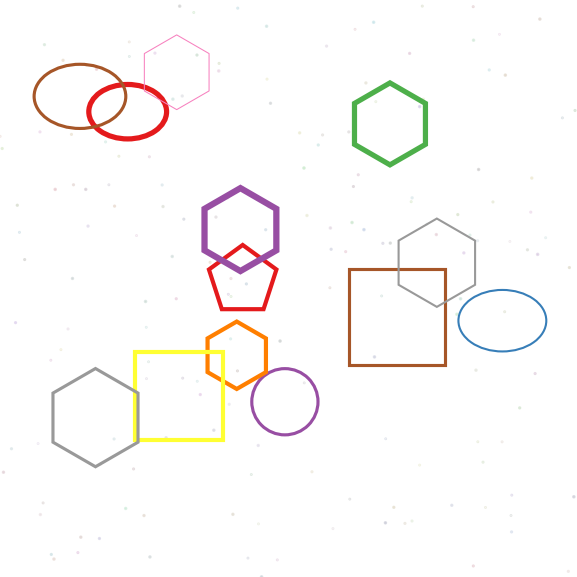[{"shape": "oval", "thickness": 2.5, "radius": 0.34, "center": [0.221, 0.806]}, {"shape": "pentagon", "thickness": 2, "radius": 0.31, "center": [0.42, 0.513]}, {"shape": "oval", "thickness": 1, "radius": 0.38, "center": [0.87, 0.444]}, {"shape": "hexagon", "thickness": 2.5, "radius": 0.35, "center": [0.675, 0.785]}, {"shape": "circle", "thickness": 1.5, "radius": 0.29, "center": [0.493, 0.303]}, {"shape": "hexagon", "thickness": 3, "radius": 0.36, "center": [0.416, 0.602]}, {"shape": "hexagon", "thickness": 2, "radius": 0.29, "center": [0.41, 0.384]}, {"shape": "square", "thickness": 2, "radius": 0.38, "center": [0.311, 0.314]}, {"shape": "oval", "thickness": 1.5, "radius": 0.4, "center": [0.138, 0.832]}, {"shape": "square", "thickness": 1.5, "radius": 0.42, "center": [0.687, 0.45]}, {"shape": "hexagon", "thickness": 0.5, "radius": 0.32, "center": [0.306, 0.874]}, {"shape": "hexagon", "thickness": 1, "radius": 0.38, "center": [0.756, 0.544]}, {"shape": "hexagon", "thickness": 1.5, "radius": 0.43, "center": [0.165, 0.276]}]